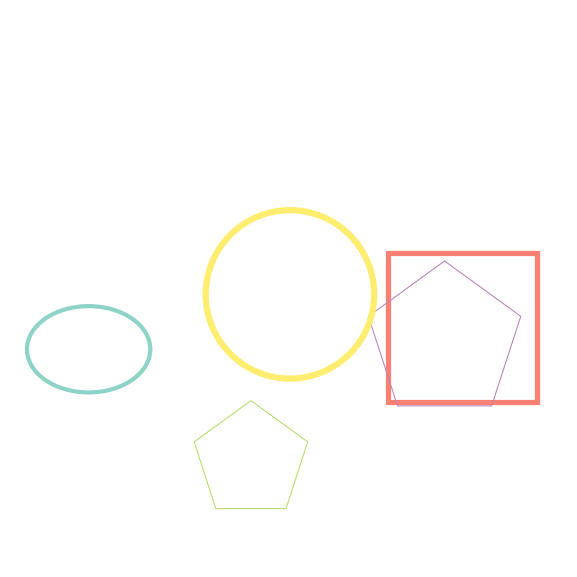[{"shape": "oval", "thickness": 2, "radius": 0.53, "center": [0.153, 0.394]}, {"shape": "square", "thickness": 2.5, "radius": 0.65, "center": [0.801, 0.432]}, {"shape": "pentagon", "thickness": 0.5, "radius": 0.52, "center": [0.434, 0.202]}, {"shape": "pentagon", "thickness": 0.5, "radius": 0.69, "center": [0.77, 0.409]}, {"shape": "circle", "thickness": 3, "radius": 0.73, "center": [0.502, 0.489]}]